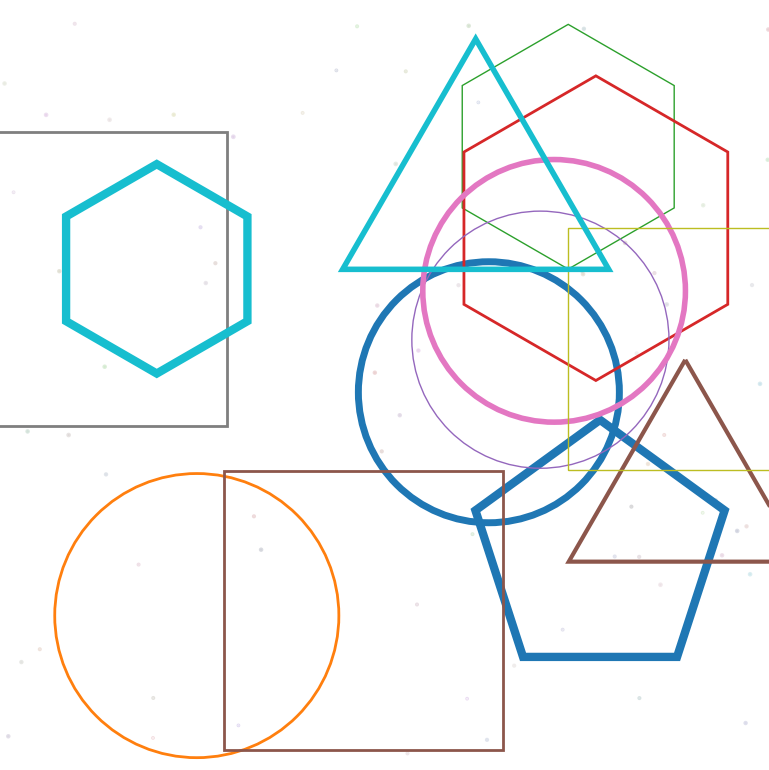[{"shape": "pentagon", "thickness": 3, "radius": 0.85, "center": [0.779, 0.285]}, {"shape": "circle", "thickness": 2.5, "radius": 0.85, "center": [0.635, 0.491]}, {"shape": "circle", "thickness": 1, "radius": 0.92, "center": [0.256, 0.201]}, {"shape": "hexagon", "thickness": 0.5, "radius": 0.79, "center": [0.738, 0.809]}, {"shape": "hexagon", "thickness": 1, "radius": 0.99, "center": [0.774, 0.704]}, {"shape": "circle", "thickness": 0.5, "radius": 0.83, "center": [0.702, 0.559]}, {"shape": "triangle", "thickness": 1.5, "radius": 0.87, "center": [0.89, 0.358]}, {"shape": "square", "thickness": 1, "radius": 0.91, "center": [0.472, 0.207]}, {"shape": "circle", "thickness": 2, "radius": 0.85, "center": [0.72, 0.622]}, {"shape": "square", "thickness": 1, "radius": 0.95, "center": [0.105, 0.638]}, {"shape": "square", "thickness": 0.5, "radius": 0.79, "center": [0.895, 0.546]}, {"shape": "hexagon", "thickness": 3, "radius": 0.68, "center": [0.204, 0.651]}, {"shape": "triangle", "thickness": 2, "radius": 1.0, "center": [0.618, 0.75]}]